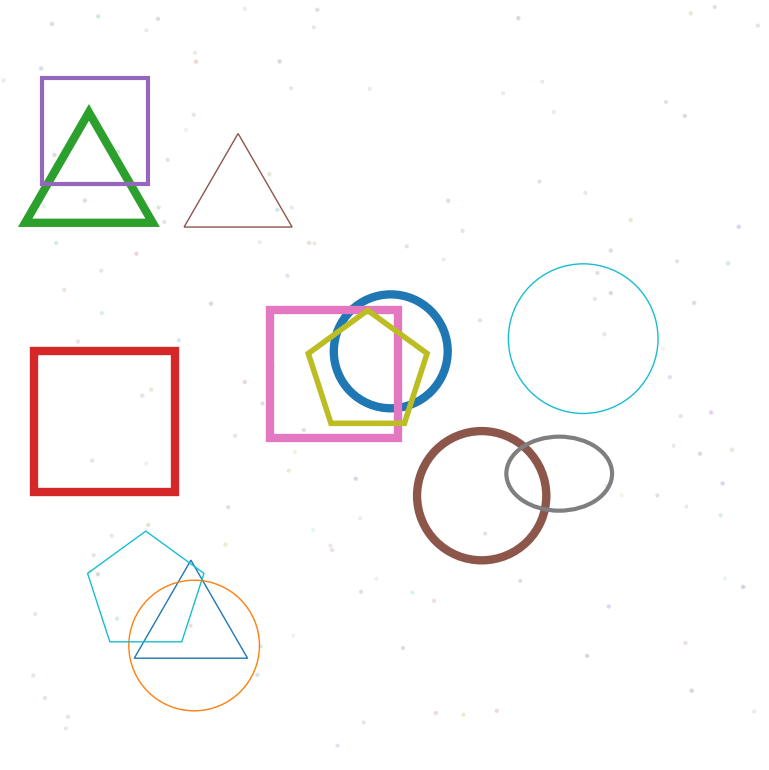[{"shape": "circle", "thickness": 3, "radius": 0.37, "center": [0.507, 0.544]}, {"shape": "triangle", "thickness": 0.5, "radius": 0.42, "center": [0.248, 0.188]}, {"shape": "circle", "thickness": 0.5, "radius": 0.42, "center": [0.252, 0.162]}, {"shape": "triangle", "thickness": 3, "radius": 0.48, "center": [0.115, 0.758]}, {"shape": "square", "thickness": 3, "radius": 0.46, "center": [0.136, 0.453]}, {"shape": "square", "thickness": 1.5, "radius": 0.34, "center": [0.123, 0.829]}, {"shape": "circle", "thickness": 3, "radius": 0.42, "center": [0.626, 0.356]}, {"shape": "triangle", "thickness": 0.5, "radius": 0.4, "center": [0.309, 0.746]}, {"shape": "square", "thickness": 3, "radius": 0.42, "center": [0.434, 0.514]}, {"shape": "oval", "thickness": 1.5, "radius": 0.34, "center": [0.726, 0.385]}, {"shape": "pentagon", "thickness": 2, "radius": 0.41, "center": [0.478, 0.516]}, {"shape": "pentagon", "thickness": 0.5, "radius": 0.4, "center": [0.189, 0.231]}, {"shape": "circle", "thickness": 0.5, "radius": 0.49, "center": [0.757, 0.56]}]